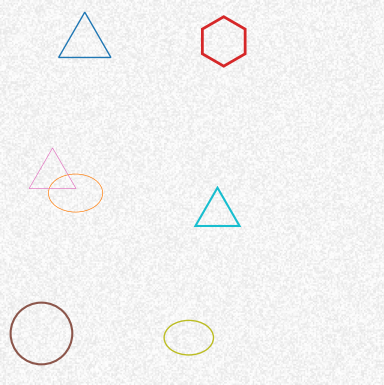[{"shape": "triangle", "thickness": 1, "radius": 0.39, "center": [0.22, 0.89]}, {"shape": "oval", "thickness": 0.5, "radius": 0.35, "center": [0.196, 0.499]}, {"shape": "hexagon", "thickness": 2, "radius": 0.32, "center": [0.581, 0.892]}, {"shape": "circle", "thickness": 1.5, "radius": 0.4, "center": [0.108, 0.134]}, {"shape": "triangle", "thickness": 0.5, "radius": 0.35, "center": [0.137, 0.545]}, {"shape": "oval", "thickness": 1, "radius": 0.32, "center": [0.49, 0.123]}, {"shape": "triangle", "thickness": 1.5, "radius": 0.33, "center": [0.565, 0.446]}]